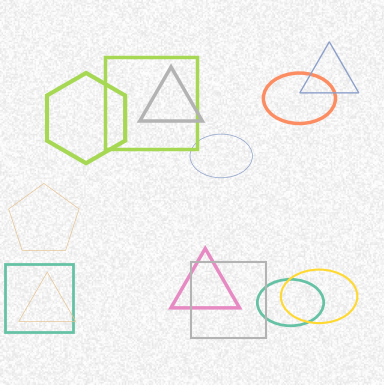[{"shape": "oval", "thickness": 2, "radius": 0.43, "center": [0.755, 0.214]}, {"shape": "square", "thickness": 2, "radius": 0.44, "center": [0.101, 0.226]}, {"shape": "oval", "thickness": 2.5, "radius": 0.47, "center": [0.778, 0.745]}, {"shape": "oval", "thickness": 0.5, "radius": 0.41, "center": [0.575, 0.595]}, {"shape": "triangle", "thickness": 1, "radius": 0.44, "center": [0.855, 0.803]}, {"shape": "triangle", "thickness": 2.5, "radius": 0.51, "center": [0.533, 0.252]}, {"shape": "square", "thickness": 2.5, "radius": 0.6, "center": [0.392, 0.733]}, {"shape": "hexagon", "thickness": 3, "radius": 0.59, "center": [0.224, 0.693]}, {"shape": "oval", "thickness": 1.5, "radius": 0.5, "center": [0.829, 0.23]}, {"shape": "triangle", "thickness": 0.5, "radius": 0.43, "center": [0.123, 0.208]}, {"shape": "pentagon", "thickness": 0.5, "radius": 0.48, "center": [0.114, 0.428]}, {"shape": "square", "thickness": 1.5, "radius": 0.49, "center": [0.594, 0.221]}, {"shape": "triangle", "thickness": 2.5, "radius": 0.47, "center": [0.444, 0.733]}]